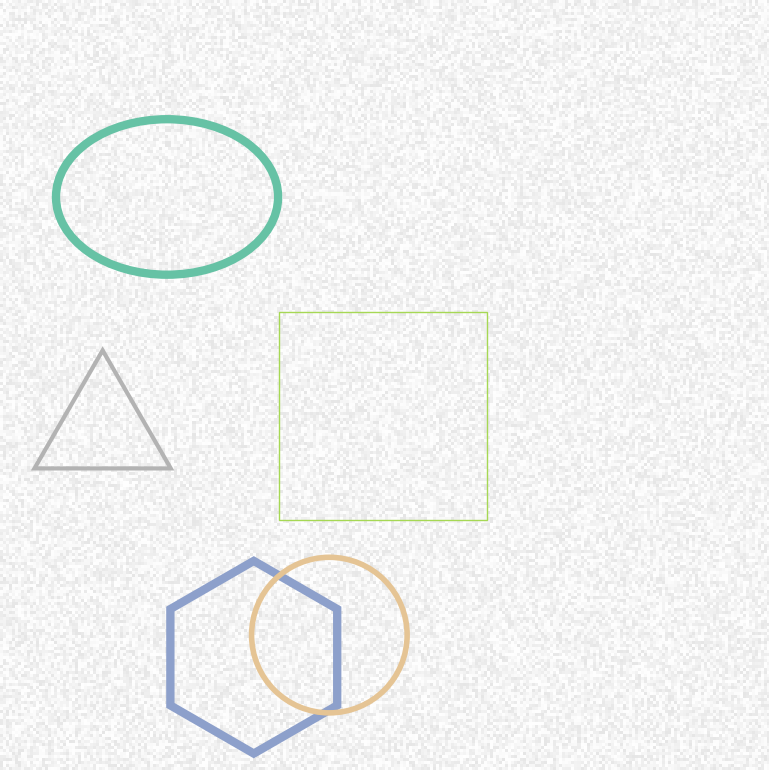[{"shape": "oval", "thickness": 3, "radius": 0.72, "center": [0.217, 0.744]}, {"shape": "hexagon", "thickness": 3, "radius": 0.63, "center": [0.33, 0.146]}, {"shape": "square", "thickness": 0.5, "radius": 0.67, "center": [0.497, 0.46]}, {"shape": "circle", "thickness": 2, "radius": 0.51, "center": [0.428, 0.175]}, {"shape": "triangle", "thickness": 1.5, "radius": 0.51, "center": [0.133, 0.443]}]